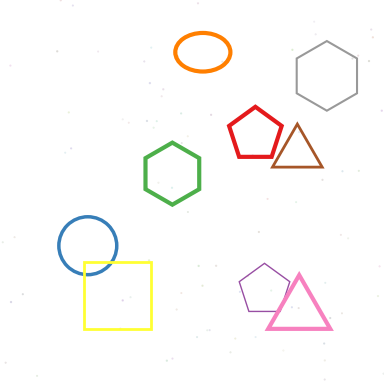[{"shape": "pentagon", "thickness": 3, "radius": 0.36, "center": [0.663, 0.651]}, {"shape": "circle", "thickness": 2.5, "radius": 0.38, "center": [0.228, 0.362]}, {"shape": "hexagon", "thickness": 3, "radius": 0.4, "center": [0.448, 0.549]}, {"shape": "pentagon", "thickness": 1, "radius": 0.35, "center": [0.687, 0.247]}, {"shape": "oval", "thickness": 3, "radius": 0.36, "center": [0.527, 0.864]}, {"shape": "square", "thickness": 2, "radius": 0.44, "center": [0.305, 0.233]}, {"shape": "triangle", "thickness": 2, "radius": 0.37, "center": [0.772, 0.603]}, {"shape": "triangle", "thickness": 3, "radius": 0.47, "center": [0.777, 0.192]}, {"shape": "hexagon", "thickness": 1.5, "radius": 0.45, "center": [0.849, 0.803]}]